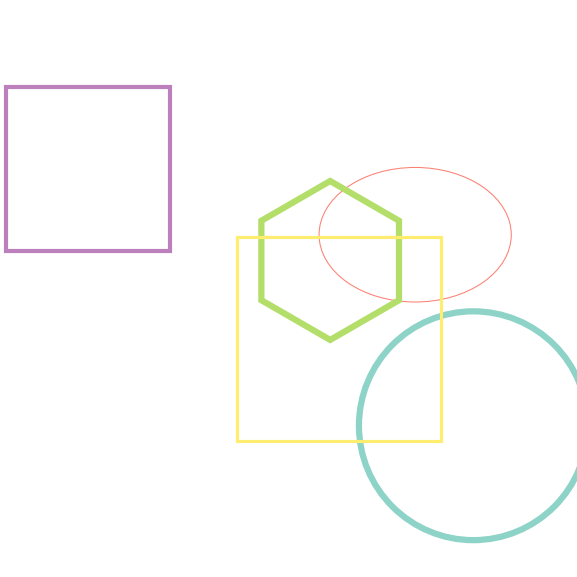[{"shape": "circle", "thickness": 3, "radius": 0.99, "center": [0.82, 0.262]}, {"shape": "oval", "thickness": 0.5, "radius": 0.83, "center": [0.719, 0.593]}, {"shape": "hexagon", "thickness": 3, "radius": 0.69, "center": [0.572, 0.548]}, {"shape": "square", "thickness": 2, "radius": 0.71, "center": [0.152, 0.707]}, {"shape": "square", "thickness": 1.5, "radius": 0.88, "center": [0.588, 0.412]}]